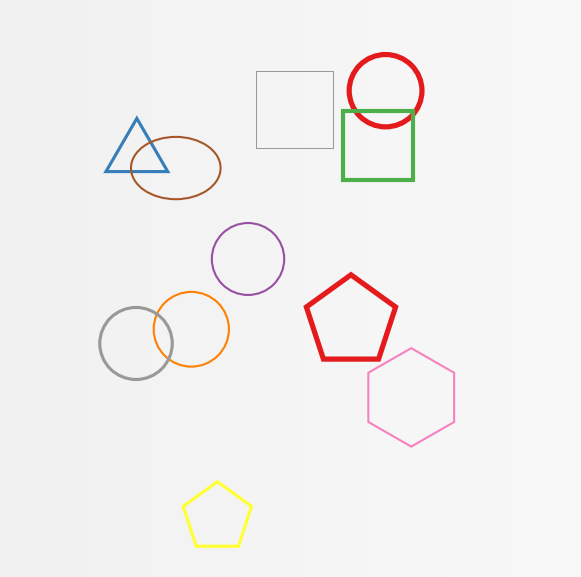[{"shape": "circle", "thickness": 2.5, "radius": 0.31, "center": [0.663, 0.842]}, {"shape": "pentagon", "thickness": 2.5, "radius": 0.4, "center": [0.604, 0.443]}, {"shape": "triangle", "thickness": 1.5, "radius": 0.31, "center": [0.235, 0.733]}, {"shape": "square", "thickness": 2, "radius": 0.3, "center": [0.65, 0.747]}, {"shape": "circle", "thickness": 1, "radius": 0.31, "center": [0.427, 0.551]}, {"shape": "circle", "thickness": 1, "radius": 0.32, "center": [0.329, 0.429]}, {"shape": "pentagon", "thickness": 1.5, "radius": 0.31, "center": [0.374, 0.103]}, {"shape": "oval", "thickness": 1, "radius": 0.39, "center": [0.302, 0.708]}, {"shape": "hexagon", "thickness": 1, "radius": 0.43, "center": [0.708, 0.311]}, {"shape": "square", "thickness": 0.5, "radius": 0.33, "center": [0.507, 0.81]}, {"shape": "circle", "thickness": 1.5, "radius": 0.31, "center": [0.234, 0.404]}]